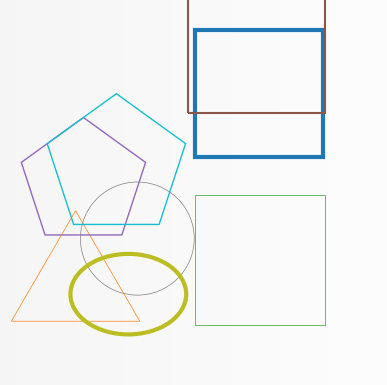[{"shape": "square", "thickness": 3, "radius": 0.82, "center": [0.669, 0.757]}, {"shape": "triangle", "thickness": 0.5, "radius": 0.96, "center": [0.195, 0.261]}, {"shape": "square", "thickness": 0.5, "radius": 0.84, "center": [0.671, 0.325]}, {"shape": "pentagon", "thickness": 1, "radius": 0.84, "center": [0.215, 0.526]}, {"shape": "square", "thickness": 1.5, "radius": 0.88, "center": [0.663, 0.882]}, {"shape": "circle", "thickness": 0.5, "radius": 0.73, "center": [0.354, 0.38]}, {"shape": "oval", "thickness": 3, "radius": 0.75, "center": [0.331, 0.236]}, {"shape": "pentagon", "thickness": 1, "radius": 0.94, "center": [0.3, 0.569]}]